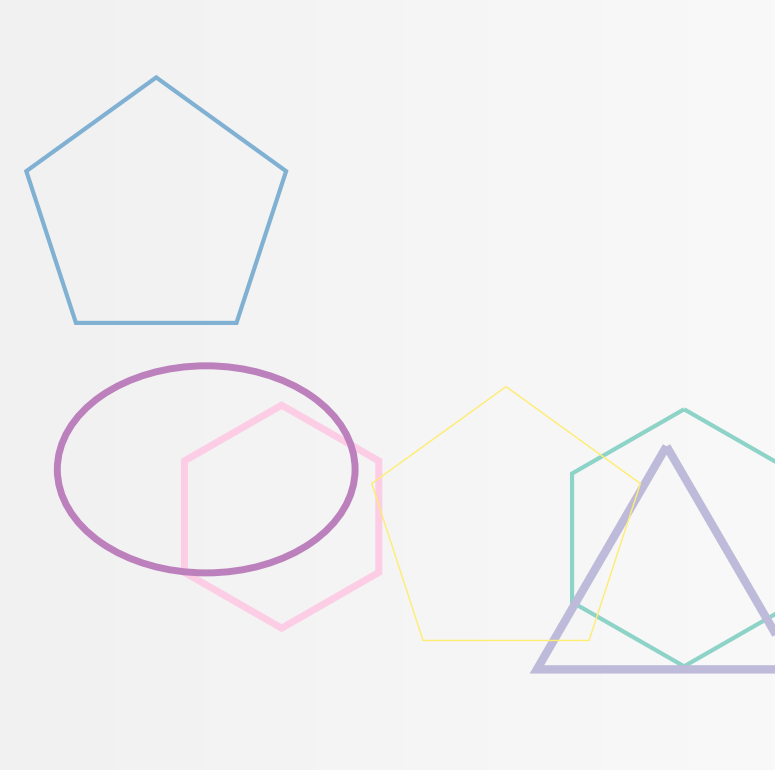[{"shape": "hexagon", "thickness": 1.5, "radius": 0.83, "center": [0.883, 0.302]}, {"shape": "triangle", "thickness": 3, "radius": 0.97, "center": [0.86, 0.227]}, {"shape": "pentagon", "thickness": 1.5, "radius": 0.88, "center": [0.202, 0.723]}, {"shape": "hexagon", "thickness": 2.5, "radius": 0.72, "center": [0.363, 0.329]}, {"shape": "oval", "thickness": 2.5, "radius": 0.96, "center": [0.266, 0.39]}, {"shape": "pentagon", "thickness": 0.5, "radius": 0.91, "center": [0.653, 0.316]}]